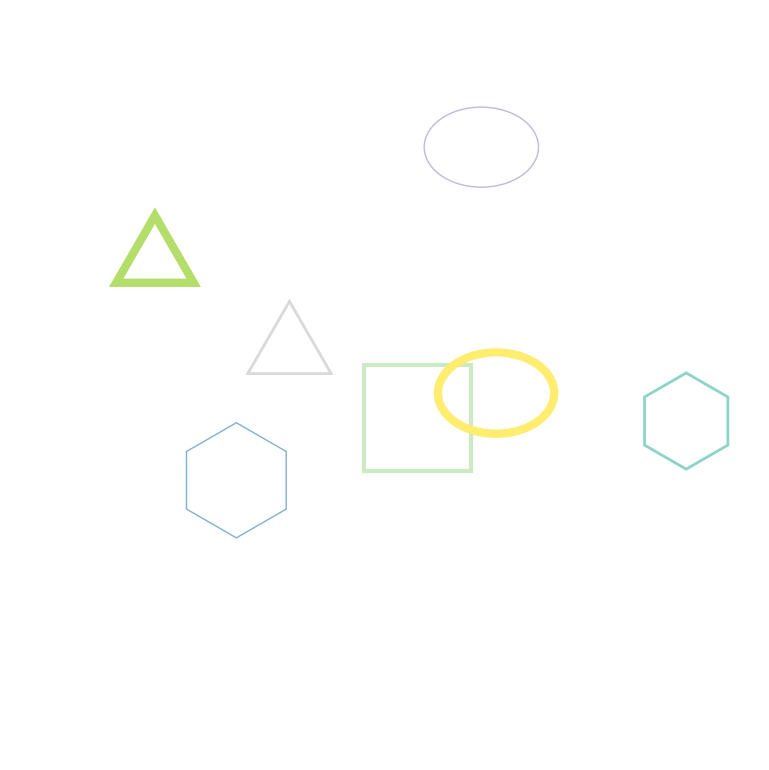[{"shape": "hexagon", "thickness": 1, "radius": 0.31, "center": [0.891, 0.453]}, {"shape": "oval", "thickness": 0.5, "radius": 0.37, "center": [0.625, 0.809]}, {"shape": "hexagon", "thickness": 0.5, "radius": 0.37, "center": [0.307, 0.376]}, {"shape": "triangle", "thickness": 3, "radius": 0.29, "center": [0.201, 0.662]}, {"shape": "triangle", "thickness": 1, "radius": 0.31, "center": [0.376, 0.546]}, {"shape": "square", "thickness": 1.5, "radius": 0.34, "center": [0.542, 0.457]}, {"shape": "oval", "thickness": 3, "radius": 0.38, "center": [0.644, 0.49]}]